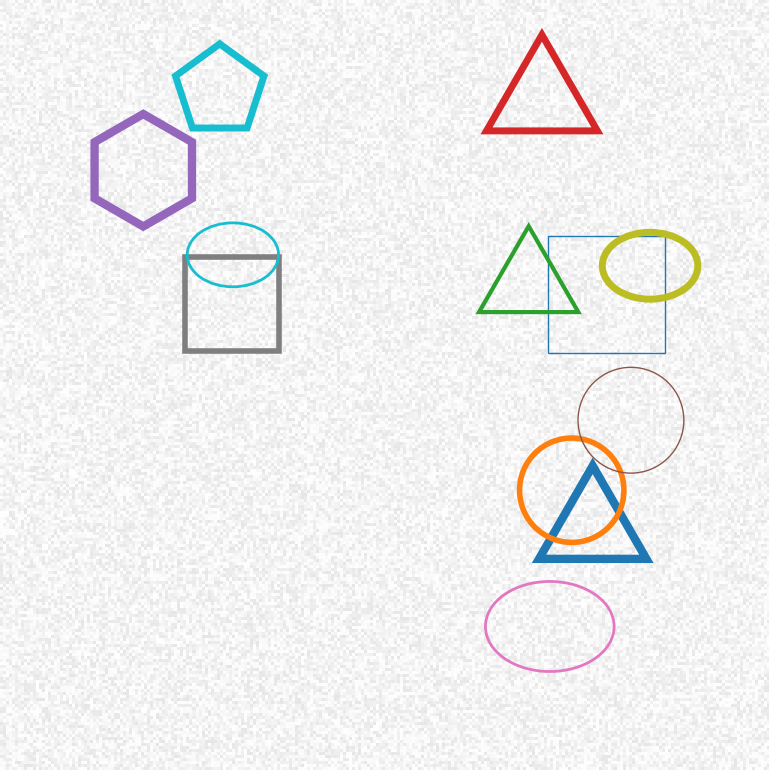[{"shape": "triangle", "thickness": 3, "radius": 0.4, "center": [0.77, 0.314]}, {"shape": "square", "thickness": 0.5, "radius": 0.38, "center": [0.787, 0.618]}, {"shape": "circle", "thickness": 2, "radius": 0.34, "center": [0.743, 0.363]}, {"shape": "triangle", "thickness": 1.5, "radius": 0.37, "center": [0.687, 0.632]}, {"shape": "triangle", "thickness": 2.5, "radius": 0.42, "center": [0.704, 0.872]}, {"shape": "hexagon", "thickness": 3, "radius": 0.37, "center": [0.186, 0.779]}, {"shape": "circle", "thickness": 0.5, "radius": 0.34, "center": [0.819, 0.454]}, {"shape": "oval", "thickness": 1, "radius": 0.42, "center": [0.714, 0.186]}, {"shape": "square", "thickness": 2, "radius": 0.3, "center": [0.301, 0.605]}, {"shape": "oval", "thickness": 2.5, "radius": 0.31, "center": [0.844, 0.655]}, {"shape": "pentagon", "thickness": 2.5, "radius": 0.3, "center": [0.285, 0.883]}, {"shape": "oval", "thickness": 1, "radius": 0.3, "center": [0.302, 0.669]}]